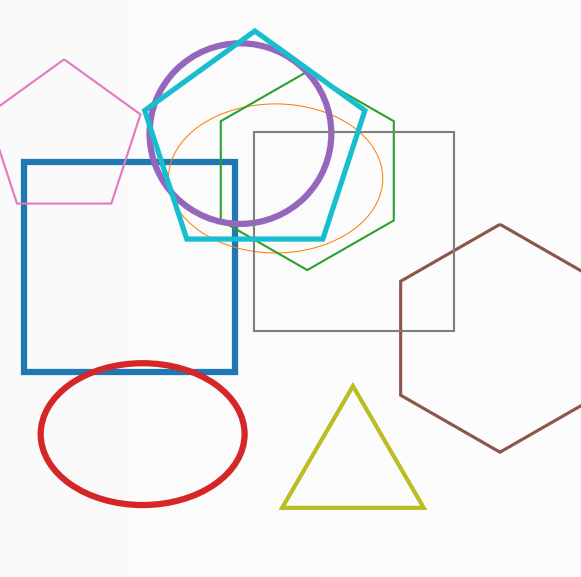[{"shape": "square", "thickness": 3, "radius": 0.91, "center": [0.222, 0.537]}, {"shape": "oval", "thickness": 0.5, "radius": 0.92, "center": [0.474, 0.69]}, {"shape": "hexagon", "thickness": 1, "radius": 0.86, "center": [0.529, 0.703]}, {"shape": "oval", "thickness": 3, "radius": 0.88, "center": [0.245, 0.247]}, {"shape": "circle", "thickness": 3, "radius": 0.78, "center": [0.414, 0.768]}, {"shape": "hexagon", "thickness": 1.5, "radius": 0.99, "center": [0.86, 0.413]}, {"shape": "pentagon", "thickness": 1, "radius": 0.69, "center": [0.11, 0.758]}, {"shape": "square", "thickness": 1, "radius": 0.86, "center": [0.609, 0.598]}, {"shape": "triangle", "thickness": 2, "radius": 0.7, "center": [0.607, 0.19]}, {"shape": "pentagon", "thickness": 2.5, "radius": 1.0, "center": [0.438, 0.746]}]